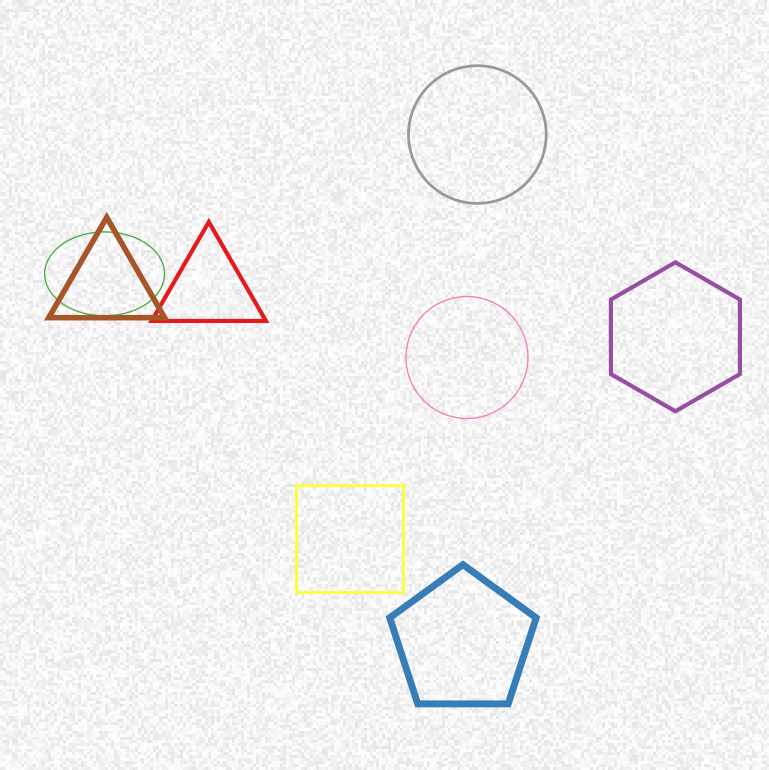[{"shape": "triangle", "thickness": 1.5, "radius": 0.43, "center": [0.271, 0.626]}, {"shape": "pentagon", "thickness": 2.5, "radius": 0.5, "center": [0.601, 0.167]}, {"shape": "oval", "thickness": 0.5, "radius": 0.39, "center": [0.136, 0.644]}, {"shape": "hexagon", "thickness": 1.5, "radius": 0.48, "center": [0.877, 0.563]}, {"shape": "square", "thickness": 1, "radius": 0.35, "center": [0.454, 0.301]}, {"shape": "triangle", "thickness": 2, "radius": 0.43, "center": [0.139, 0.631]}, {"shape": "circle", "thickness": 0.5, "radius": 0.4, "center": [0.606, 0.536]}, {"shape": "circle", "thickness": 1, "radius": 0.45, "center": [0.62, 0.825]}]